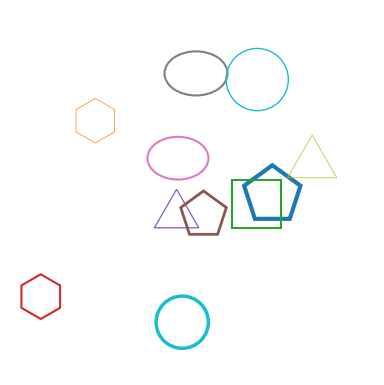[{"shape": "pentagon", "thickness": 3, "radius": 0.38, "center": [0.707, 0.494]}, {"shape": "hexagon", "thickness": 0.5, "radius": 0.29, "center": [0.248, 0.686]}, {"shape": "square", "thickness": 1.5, "radius": 0.32, "center": [0.667, 0.47]}, {"shape": "hexagon", "thickness": 1.5, "radius": 0.29, "center": [0.106, 0.23]}, {"shape": "triangle", "thickness": 1, "radius": 0.33, "center": [0.459, 0.442]}, {"shape": "pentagon", "thickness": 2, "radius": 0.31, "center": [0.529, 0.442]}, {"shape": "oval", "thickness": 1.5, "radius": 0.4, "center": [0.462, 0.589]}, {"shape": "oval", "thickness": 1.5, "radius": 0.41, "center": [0.509, 0.809]}, {"shape": "triangle", "thickness": 0.5, "radius": 0.37, "center": [0.811, 0.575]}, {"shape": "circle", "thickness": 1, "radius": 0.4, "center": [0.668, 0.793]}, {"shape": "circle", "thickness": 2.5, "radius": 0.34, "center": [0.473, 0.163]}]